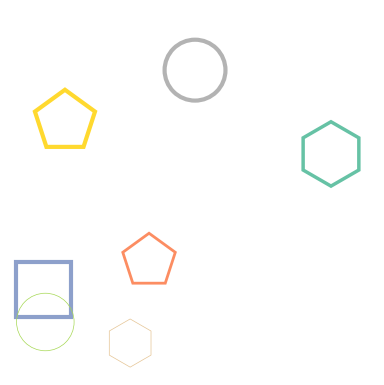[{"shape": "hexagon", "thickness": 2.5, "radius": 0.42, "center": [0.86, 0.6]}, {"shape": "pentagon", "thickness": 2, "radius": 0.36, "center": [0.387, 0.322]}, {"shape": "square", "thickness": 3, "radius": 0.36, "center": [0.113, 0.248]}, {"shape": "circle", "thickness": 0.5, "radius": 0.37, "center": [0.118, 0.164]}, {"shape": "pentagon", "thickness": 3, "radius": 0.41, "center": [0.169, 0.685]}, {"shape": "hexagon", "thickness": 0.5, "radius": 0.31, "center": [0.338, 0.109]}, {"shape": "circle", "thickness": 3, "radius": 0.4, "center": [0.507, 0.818]}]